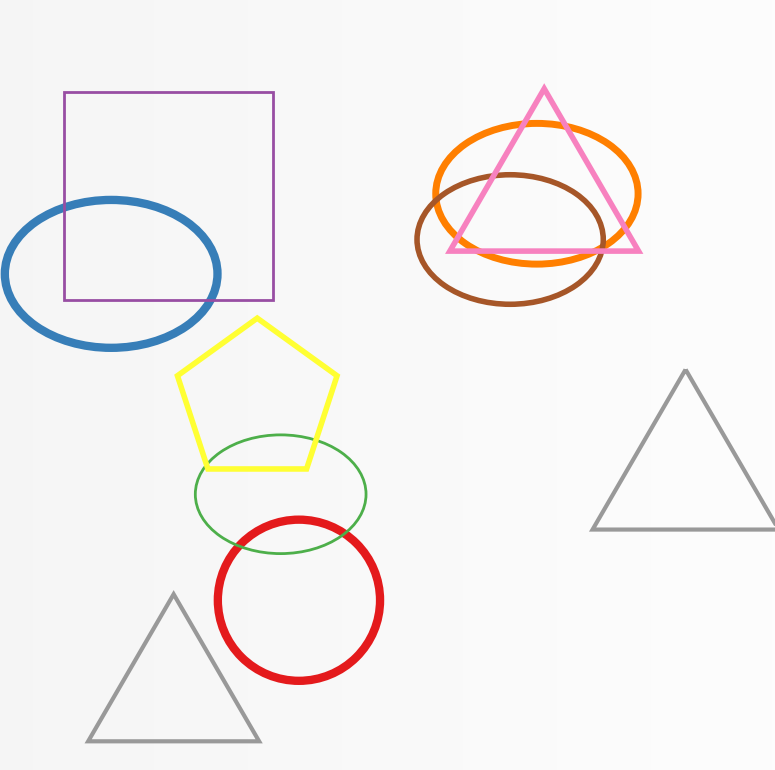[{"shape": "circle", "thickness": 3, "radius": 0.52, "center": [0.386, 0.22]}, {"shape": "oval", "thickness": 3, "radius": 0.69, "center": [0.143, 0.644]}, {"shape": "oval", "thickness": 1, "radius": 0.55, "center": [0.362, 0.358]}, {"shape": "square", "thickness": 1, "radius": 0.68, "center": [0.217, 0.746]}, {"shape": "oval", "thickness": 2.5, "radius": 0.65, "center": [0.693, 0.748]}, {"shape": "pentagon", "thickness": 2, "radius": 0.54, "center": [0.332, 0.479]}, {"shape": "oval", "thickness": 2, "radius": 0.6, "center": [0.658, 0.689]}, {"shape": "triangle", "thickness": 2, "radius": 0.7, "center": [0.702, 0.744]}, {"shape": "triangle", "thickness": 1.5, "radius": 0.64, "center": [0.224, 0.101]}, {"shape": "triangle", "thickness": 1.5, "radius": 0.69, "center": [0.885, 0.382]}]